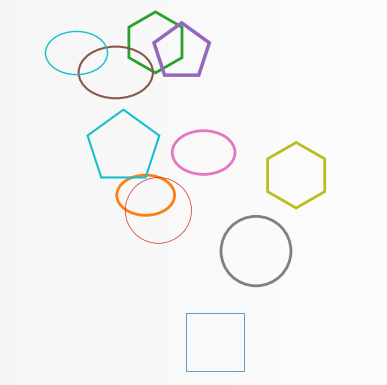[{"shape": "square", "thickness": 0.5, "radius": 0.38, "center": [0.556, 0.111]}, {"shape": "oval", "thickness": 2, "radius": 0.37, "center": [0.376, 0.493]}, {"shape": "hexagon", "thickness": 2, "radius": 0.4, "center": [0.401, 0.89]}, {"shape": "circle", "thickness": 0.5, "radius": 0.43, "center": [0.409, 0.454]}, {"shape": "pentagon", "thickness": 2.5, "radius": 0.38, "center": [0.469, 0.866]}, {"shape": "oval", "thickness": 1.5, "radius": 0.48, "center": [0.299, 0.812]}, {"shape": "oval", "thickness": 2, "radius": 0.41, "center": [0.525, 0.604]}, {"shape": "circle", "thickness": 2, "radius": 0.45, "center": [0.661, 0.348]}, {"shape": "hexagon", "thickness": 2, "radius": 0.43, "center": [0.764, 0.545]}, {"shape": "oval", "thickness": 1, "radius": 0.4, "center": [0.197, 0.862]}, {"shape": "pentagon", "thickness": 1.5, "radius": 0.49, "center": [0.319, 0.618]}]